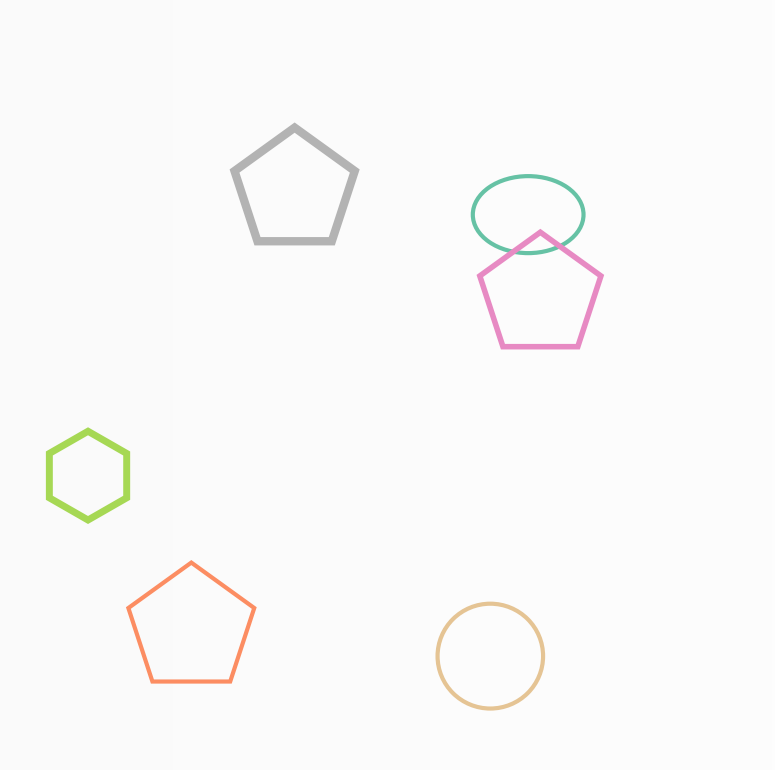[{"shape": "oval", "thickness": 1.5, "radius": 0.36, "center": [0.682, 0.721]}, {"shape": "pentagon", "thickness": 1.5, "radius": 0.43, "center": [0.247, 0.184]}, {"shape": "pentagon", "thickness": 2, "radius": 0.41, "center": [0.697, 0.616]}, {"shape": "hexagon", "thickness": 2.5, "radius": 0.29, "center": [0.114, 0.382]}, {"shape": "circle", "thickness": 1.5, "radius": 0.34, "center": [0.633, 0.148]}, {"shape": "pentagon", "thickness": 3, "radius": 0.41, "center": [0.38, 0.753]}]